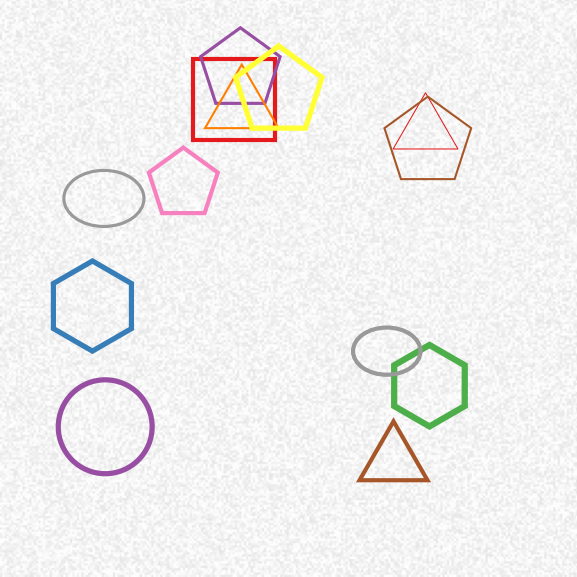[{"shape": "square", "thickness": 2, "radius": 0.35, "center": [0.405, 0.827]}, {"shape": "triangle", "thickness": 0.5, "radius": 0.32, "center": [0.737, 0.774]}, {"shape": "hexagon", "thickness": 2.5, "radius": 0.39, "center": [0.16, 0.469]}, {"shape": "hexagon", "thickness": 3, "radius": 0.35, "center": [0.744, 0.331]}, {"shape": "pentagon", "thickness": 1.5, "radius": 0.36, "center": [0.416, 0.879]}, {"shape": "circle", "thickness": 2.5, "radius": 0.41, "center": [0.182, 0.26]}, {"shape": "triangle", "thickness": 1, "radius": 0.37, "center": [0.419, 0.814]}, {"shape": "pentagon", "thickness": 2.5, "radius": 0.39, "center": [0.483, 0.841]}, {"shape": "pentagon", "thickness": 1, "radius": 0.39, "center": [0.741, 0.753]}, {"shape": "triangle", "thickness": 2, "radius": 0.34, "center": [0.681, 0.202]}, {"shape": "pentagon", "thickness": 2, "radius": 0.31, "center": [0.317, 0.681]}, {"shape": "oval", "thickness": 1.5, "radius": 0.35, "center": [0.18, 0.656]}, {"shape": "oval", "thickness": 2, "radius": 0.29, "center": [0.67, 0.391]}]